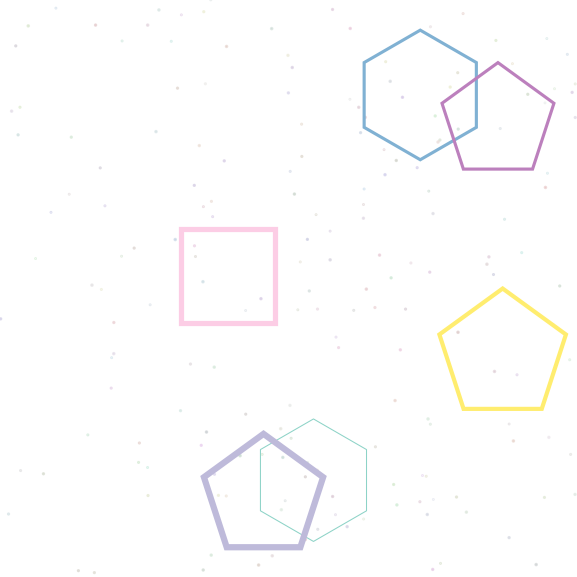[{"shape": "hexagon", "thickness": 0.5, "radius": 0.53, "center": [0.543, 0.168]}, {"shape": "pentagon", "thickness": 3, "radius": 0.54, "center": [0.456, 0.139]}, {"shape": "hexagon", "thickness": 1.5, "radius": 0.56, "center": [0.728, 0.835]}, {"shape": "square", "thickness": 2.5, "radius": 0.41, "center": [0.395, 0.521]}, {"shape": "pentagon", "thickness": 1.5, "radius": 0.51, "center": [0.862, 0.789]}, {"shape": "pentagon", "thickness": 2, "radius": 0.58, "center": [0.87, 0.384]}]